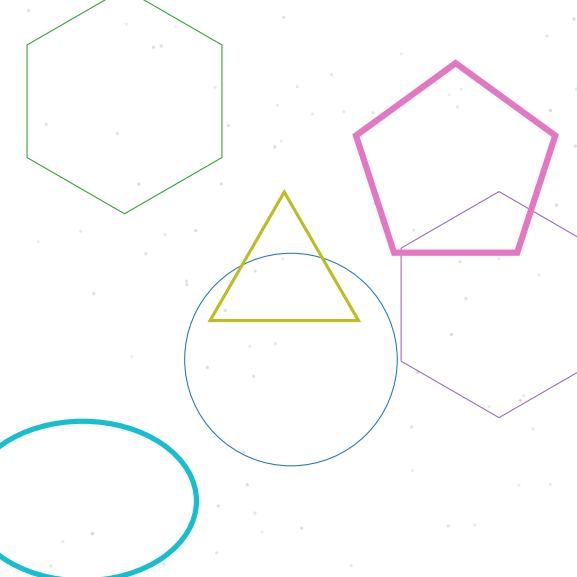[{"shape": "circle", "thickness": 0.5, "radius": 0.92, "center": [0.504, 0.377]}, {"shape": "hexagon", "thickness": 0.5, "radius": 0.97, "center": [0.216, 0.824]}, {"shape": "hexagon", "thickness": 0.5, "radius": 0.98, "center": [0.864, 0.472]}, {"shape": "pentagon", "thickness": 3, "radius": 0.91, "center": [0.789, 0.708]}, {"shape": "triangle", "thickness": 1.5, "radius": 0.74, "center": [0.492, 0.518]}, {"shape": "oval", "thickness": 2.5, "radius": 0.99, "center": [0.143, 0.132]}]